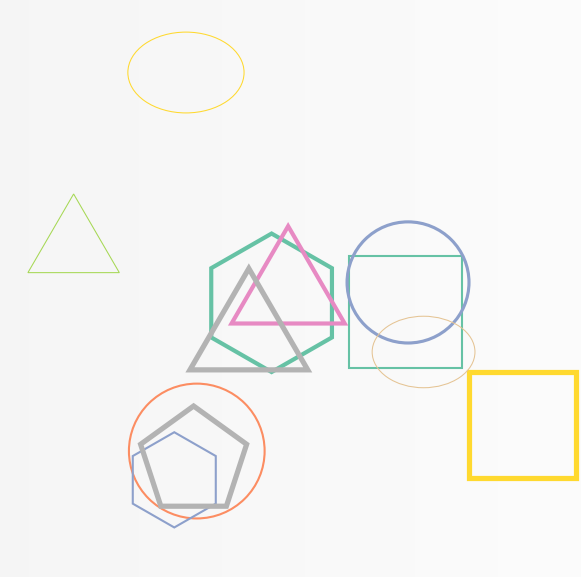[{"shape": "hexagon", "thickness": 2, "radius": 0.6, "center": [0.467, 0.475]}, {"shape": "square", "thickness": 1, "radius": 0.48, "center": [0.698, 0.459]}, {"shape": "circle", "thickness": 1, "radius": 0.58, "center": [0.339, 0.218]}, {"shape": "circle", "thickness": 1.5, "radius": 0.52, "center": [0.702, 0.51]}, {"shape": "hexagon", "thickness": 1, "radius": 0.41, "center": [0.3, 0.168]}, {"shape": "triangle", "thickness": 2, "radius": 0.56, "center": [0.496, 0.495]}, {"shape": "triangle", "thickness": 0.5, "radius": 0.45, "center": [0.127, 0.572]}, {"shape": "oval", "thickness": 0.5, "radius": 0.5, "center": [0.32, 0.874]}, {"shape": "square", "thickness": 2.5, "radius": 0.46, "center": [0.899, 0.264]}, {"shape": "oval", "thickness": 0.5, "radius": 0.44, "center": [0.729, 0.39]}, {"shape": "pentagon", "thickness": 2.5, "radius": 0.48, "center": [0.333, 0.2]}, {"shape": "triangle", "thickness": 2.5, "radius": 0.59, "center": [0.428, 0.417]}]